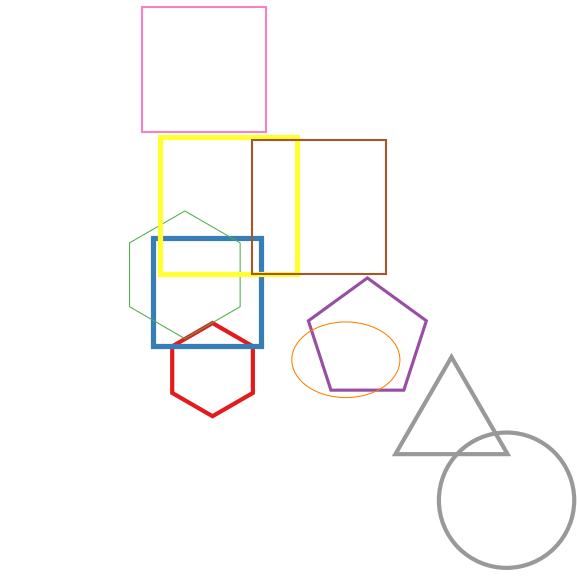[{"shape": "hexagon", "thickness": 2, "radius": 0.4, "center": [0.368, 0.359]}, {"shape": "square", "thickness": 2.5, "radius": 0.47, "center": [0.358, 0.493]}, {"shape": "hexagon", "thickness": 0.5, "radius": 0.55, "center": [0.32, 0.523]}, {"shape": "pentagon", "thickness": 1.5, "radius": 0.54, "center": [0.636, 0.41]}, {"shape": "oval", "thickness": 0.5, "radius": 0.47, "center": [0.599, 0.376]}, {"shape": "square", "thickness": 2.5, "radius": 0.6, "center": [0.396, 0.643]}, {"shape": "square", "thickness": 1, "radius": 0.58, "center": [0.552, 0.641]}, {"shape": "square", "thickness": 1, "radius": 0.54, "center": [0.353, 0.879]}, {"shape": "triangle", "thickness": 2, "radius": 0.56, "center": [0.782, 0.269]}, {"shape": "circle", "thickness": 2, "radius": 0.59, "center": [0.877, 0.133]}]